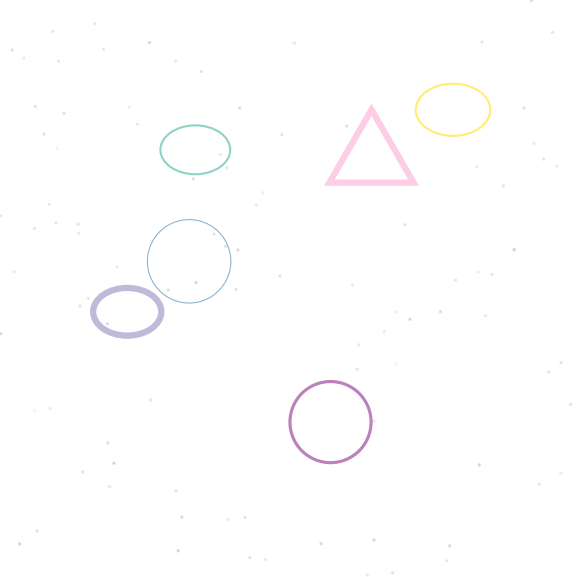[{"shape": "oval", "thickness": 1, "radius": 0.3, "center": [0.338, 0.74]}, {"shape": "oval", "thickness": 3, "radius": 0.3, "center": [0.22, 0.459]}, {"shape": "circle", "thickness": 0.5, "radius": 0.36, "center": [0.327, 0.547]}, {"shape": "triangle", "thickness": 3, "radius": 0.42, "center": [0.643, 0.725]}, {"shape": "circle", "thickness": 1.5, "radius": 0.35, "center": [0.572, 0.268]}, {"shape": "oval", "thickness": 1, "radius": 0.32, "center": [0.784, 0.809]}]